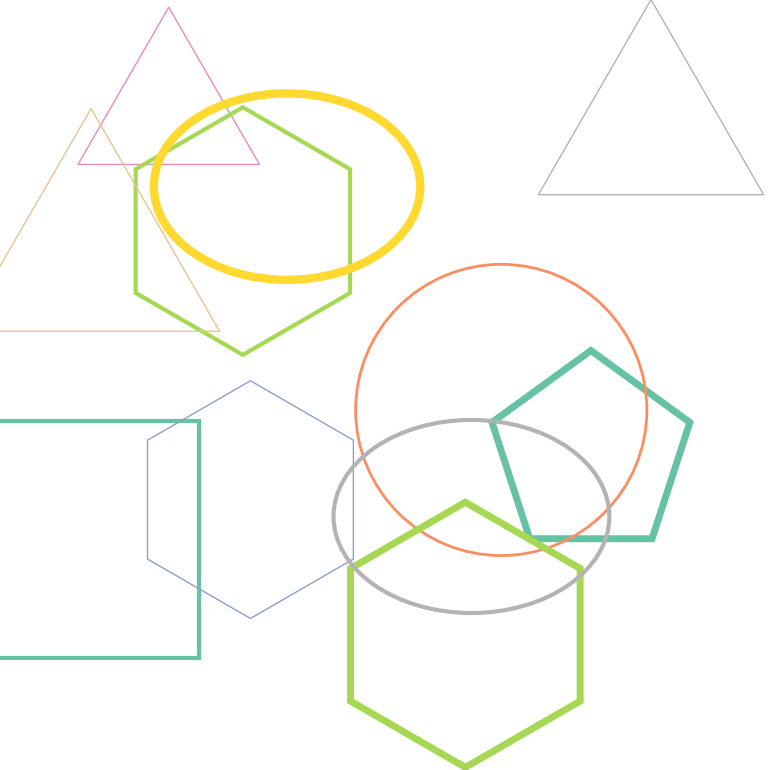[{"shape": "pentagon", "thickness": 2.5, "radius": 0.68, "center": [0.767, 0.41]}, {"shape": "square", "thickness": 1.5, "radius": 0.77, "center": [0.105, 0.3]}, {"shape": "circle", "thickness": 1, "radius": 0.95, "center": [0.651, 0.468]}, {"shape": "hexagon", "thickness": 0.5, "radius": 0.77, "center": [0.325, 0.351]}, {"shape": "triangle", "thickness": 0.5, "radius": 0.68, "center": [0.219, 0.854]}, {"shape": "hexagon", "thickness": 1.5, "radius": 0.8, "center": [0.315, 0.7]}, {"shape": "hexagon", "thickness": 2.5, "radius": 0.86, "center": [0.604, 0.176]}, {"shape": "oval", "thickness": 3, "radius": 0.87, "center": [0.373, 0.758]}, {"shape": "triangle", "thickness": 0.5, "radius": 0.96, "center": [0.118, 0.666]}, {"shape": "triangle", "thickness": 0.5, "radius": 0.84, "center": [0.845, 0.832]}, {"shape": "oval", "thickness": 1.5, "radius": 0.9, "center": [0.612, 0.329]}]